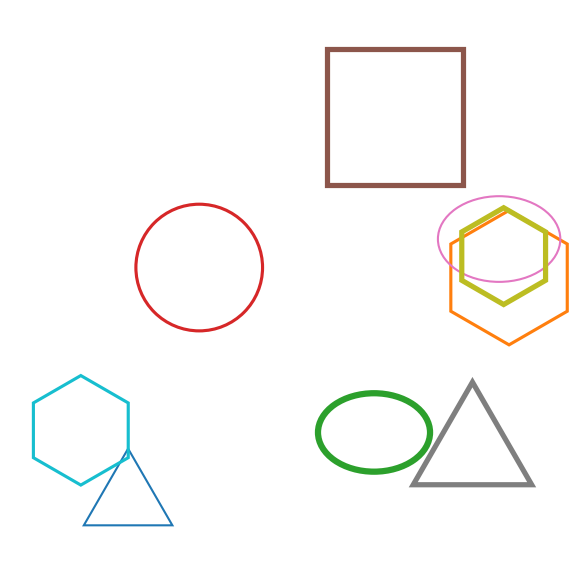[{"shape": "triangle", "thickness": 1, "radius": 0.44, "center": [0.222, 0.134]}, {"shape": "hexagon", "thickness": 1.5, "radius": 0.58, "center": [0.881, 0.518]}, {"shape": "oval", "thickness": 3, "radius": 0.49, "center": [0.648, 0.25]}, {"shape": "circle", "thickness": 1.5, "radius": 0.55, "center": [0.345, 0.536]}, {"shape": "square", "thickness": 2.5, "radius": 0.59, "center": [0.684, 0.796]}, {"shape": "oval", "thickness": 1, "radius": 0.53, "center": [0.864, 0.585]}, {"shape": "triangle", "thickness": 2.5, "radius": 0.59, "center": [0.818, 0.219]}, {"shape": "hexagon", "thickness": 2.5, "radius": 0.42, "center": [0.872, 0.556]}, {"shape": "hexagon", "thickness": 1.5, "radius": 0.47, "center": [0.14, 0.254]}]